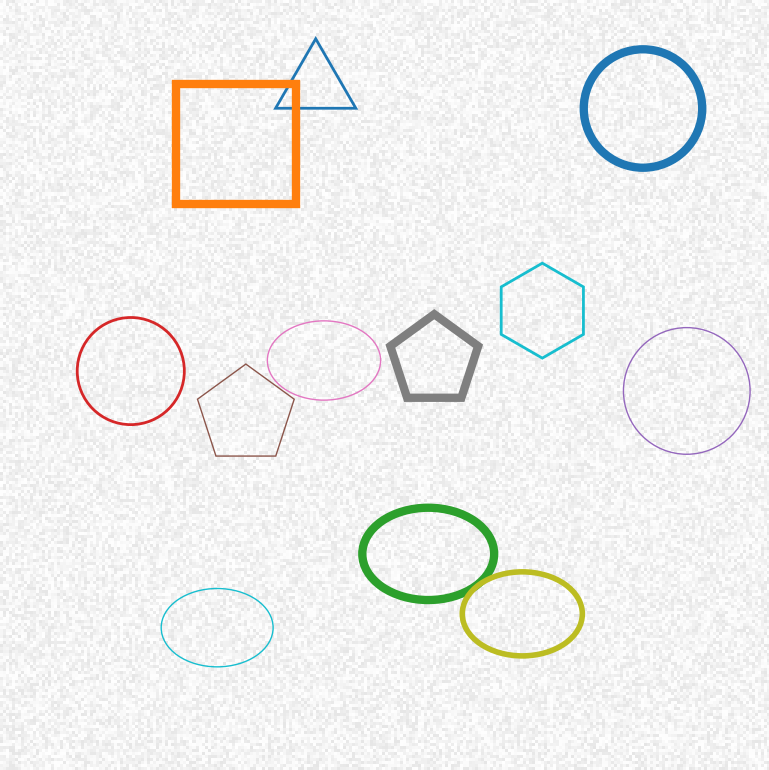[{"shape": "triangle", "thickness": 1, "radius": 0.3, "center": [0.41, 0.889]}, {"shape": "circle", "thickness": 3, "radius": 0.38, "center": [0.835, 0.859]}, {"shape": "square", "thickness": 3, "radius": 0.39, "center": [0.307, 0.813]}, {"shape": "oval", "thickness": 3, "radius": 0.43, "center": [0.556, 0.281]}, {"shape": "circle", "thickness": 1, "radius": 0.35, "center": [0.17, 0.518]}, {"shape": "circle", "thickness": 0.5, "radius": 0.41, "center": [0.892, 0.492]}, {"shape": "pentagon", "thickness": 0.5, "radius": 0.33, "center": [0.319, 0.461]}, {"shape": "oval", "thickness": 0.5, "radius": 0.37, "center": [0.421, 0.532]}, {"shape": "pentagon", "thickness": 3, "radius": 0.3, "center": [0.564, 0.532]}, {"shape": "oval", "thickness": 2, "radius": 0.39, "center": [0.678, 0.203]}, {"shape": "oval", "thickness": 0.5, "radius": 0.36, "center": [0.282, 0.185]}, {"shape": "hexagon", "thickness": 1, "radius": 0.31, "center": [0.704, 0.597]}]